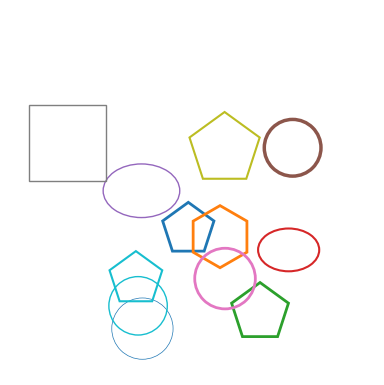[{"shape": "circle", "thickness": 0.5, "radius": 0.4, "center": [0.37, 0.146]}, {"shape": "pentagon", "thickness": 2, "radius": 0.35, "center": [0.489, 0.404]}, {"shape": "hexagon", "thickness": 2, "radius": 0.4, "center": [0.572, 0.385]}, {"shape": "pentagon", "thickness": 2, "radius": 0.39, "center": [0.675, 0.189]}, {"shape": "oval", "thickness": 1.5, "radius": 0.4, "center": [0.75, 0.351]}, {"shape": "oval", "thickness": 1, "radius": 0.5, "center": [0.367, 0.505]}, {"shape": "circle", "thickness": 2.5, "radius": 0.37, "center": [0.76, 0.616]}, {"shape": "circle", "thickness": 2, "radius": 0.39, "center": [0.585, 0.276]}, {"shape": "square", "thickness": 1, "radius": 0.5, "center": [0.175, 0.628]}, {"shape": "pentagon", "thickness": 1.5, "radius": 0.48, "center": [0.583, 0.613]}, {"shape": "circle", "thickness": 1, "radius": 0.38, "center": [0.359, 0.206]}, {"shape": "pentagon", "thickness": 1.5, "radius": 0.36, "center": [0.353, 0.276]}]